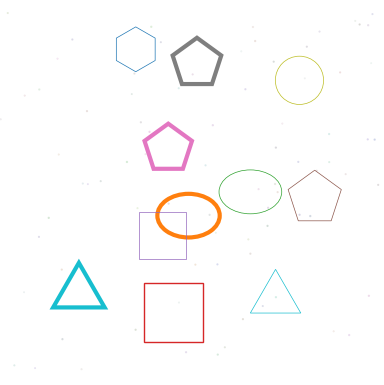[{"shape": "hexagon", "thickness": 0.5, "radius": 0.29, "center": [0.353, 0.872]}, {"shape": "oval", "thickness": 3, "radius": 0.4, "center": [0.49, 0.44]}, {"shape": "oval", "thickness": 0.5, "radius": 0.41, "center": [0.65, 0.502]}, {"shape": "square", "thickness": 1, "radius": 0.38, "center": [0.451, 0.188]}, {"shape": "square", "thickness": 0.5, "radius": 0.3, "center": [0.422, 0.388]}, {"shape": "pentagon", "thickness": 0.5, "radius": 0.36, "center": [0.817, 0.485]}, {"shape": "pentagon", "thickness": 3, "radius": 0.32, "center": [0.437, 0.614]}, {"shape": "pentagon", "thickness": 3, "radius": 0.33, "center": [0.512, 0.835]}, {"shape": "circle", "thickness": 0.5, "radius": 0.31, "center": [0.778, 0.791]}, {"shape": "triangle", "thickness": 3, "radius": 0.39, "center": [0.205, 0.24]}, {"shape": "triangle", "thickness": 0.5, "radius": 0.38, "center": [0.716, 0.225]}]